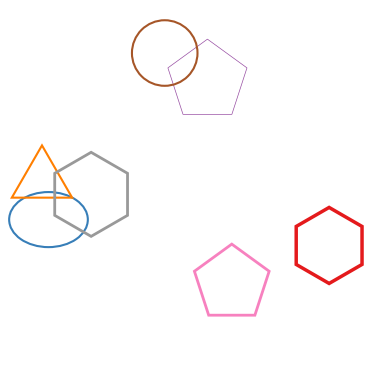[{"shape": "hexagon", "thickness": 2.5, "radius": 0.49, "center": [0.855, 0.362]}, {"shape": "oval", "thickness": 1.5, "radius": 0.51, "center": [0.126, 0.43]}, {"shape": "pentagon", "thickness": 0.5, "radius": 0.54, "center": [0.539, 0.79]}, {"shape": "triangle", "thickness": 1.5, "radius": 0.45, "center": [0.109, 0.532]}, {"shape": "circle", "thickness": 1.5, "radius": 0.43, "center": [0.428, 0.862]}, {"shape": "pentagon", "thickness": 2, "radius": 0.51, "center": [0.602, 0.264]}, {"shape": "hexagon", "thickness": 2, "radius": 0.55, "center": [0.237, 0.495]}]